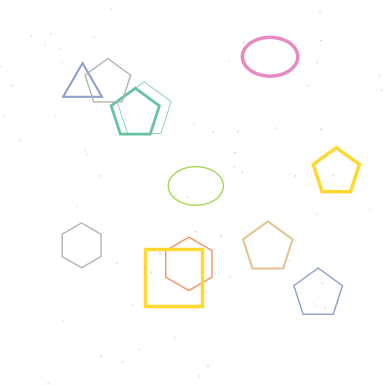[{"shape": "pentagon", "thickness": 0.5, "radius": 0.37, "center": [0.374, 0.713]}, {"shape": "pentagon", "thickness": 2, "radius": 0.33, "center": [0.351, 0.705]}, {"shape": "hexagon", "thickness": 1, "radius": 0.35, "center": [0.49, 0.315]}, {"shape": "triangle", "thickness": 1.5, "radius": 0.29, "center": [0.214, 0.778]}, {"shape": "pentagon", "thickness": 1, "radius": 0.33, "center": [0.826, 0.237]}, {"shape": "oval", "thickness": 2.5, "radius": 0.36, "center": [0.701, 0.853]}, {"shape": "oval", "thickness": 1, "radius": 0.36, "center": [0.509, 0.517]}, {"shape": "square", "thickness": 2.5, "radius": 0.37, "center": [0.45, 0.278]}, {"shape": "pentagon", "thickness": 2.5, "radius": 0.32, "center": [0.874, 0.553]}, {"shape": "pentagon", "thickness": 1.5, "radius": 0.34, "center": [0.696, 0.357]}, {"shape": "hexagon", "thickness": 1, "radius": 0.29, "center": [0.212, 0.363]}, {"shape": "pentagon", "thickness": 1, "radius": 0.31, "center": [0.28, 0.786]}]